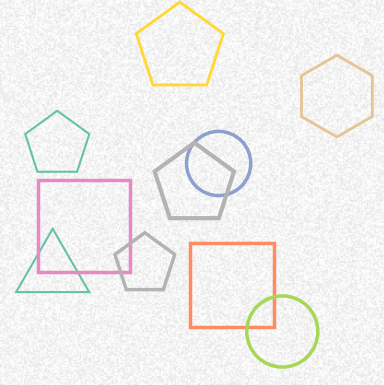[{"shape": "triangle", "thickness": 1.5, "radius": 0.55, "center": [0.137, 0.296]}, {"shape": "pentagon", "thickness": 1.5, "radius": 0.44, "center": [0.149, 0.625]}, {"shape": "square", "thickness": 2.5, "radius": 0.54, "center": [0.602, 0.259]}, {"shape": "circle", "thickness": 2.5, "radius": 0.42, "center": [0.568, 0.575]}, {"shape": "square", "thickness": 2.5, "radius": 0.6, "center": [0.217, 0.413]}, {"shape": "circle", "thickness": 2.5, "radius": 0.46, "center": [0.733, 0.139]}, {"shape": "pentagon", "thickness": 2, "radius": 0.6, "center": [0.467, 0.876]}, {"shape": "hexagon", "thickness": 2, "radius": 0.53, "center": [0.875, 0.75]}, {"shape": "pentagon", "thickness": 2.5, "radius": 0.41, "center": [0.376, 0.314]}, {"shape": "pentagon", "thickness": 3, "radius": 0.54, "center": [0.505, 0.521]}]